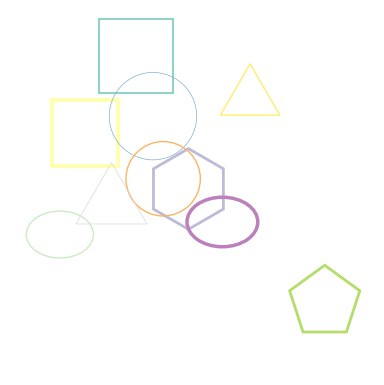[{"shape": "square", "thickness": 1.5, "radius": 0.48, "center": [0.354, 0.854]}, {"shape": "square", "thickness": 3, "radius": 0.43, "center": [0.221, 0.654]}, {"shape": "hexagon", "thickness": 2, "radius": 0.52, "center": [0.489, 0.509]}, {"shape": "circle", "thickness": 0.5, "radius": 0.57, "center": [0.397, 0.698]}, {"shape": "circle", "thickness": 1, "radius": 0.48, "center": [0.424, 0.536]}, {"shape": "pentagon", "thickness": 2, "radius": 0.48, "center": [0.843, 0.215]}, {"shape": "triangle", "thickness": 0.5, "radius": 0.53, "center": [0.29, 0.471]}, {"shape": "oval", "thickness": 2.5, "radius": 0.46, "center": [0.578, 0.423]}, {"shape": "oval", "thickness": 1, "radius": 0.44, "center": [0.156, 0.391]}, {"shape": "triangle", "thickness": 1, "radius": 0.45, "center": [0.65, 0.745]}]